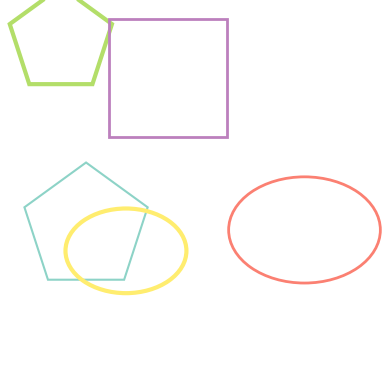[{"shape": "pentagon", "thickness": 1.5, "radius": 0.84, "center": [0.224, 0.41]}, {"shape": "oval", "thickness": 2, "radius": 0.99, "center": [0.791, 0.403]}, {"shape": "pentagon", "thickness": 3, "radius": 0.7, "center": [0.158, 0.894]}, {"shape": "square", "thickness": 2, "radius": 0.77, "center": [0.437, 0.797]}, {"shape": "oval", "thickness": 3, "radius": 0.79, "center": [0.327, 0.348]}]